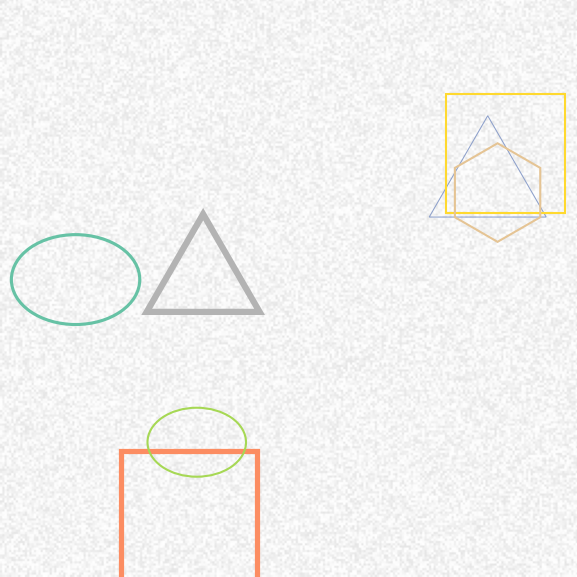[{"shape": "oval", "thickness": 1.5, "radius": 0.56, "center": [0.131, 0.515]}, {"shape": "square", "thickness": 2.5, "radius": 0.58, "center": [0.327, 0.102]}, {"shape": "triangle", "thickness": 0.5, "radius": 0.58, "center": [0.845, 0.682]}, {"shape": "oval", "thickness": 1, "radius": 0.43, "center": [0.341, 0.233]}, {"shape": "square", "thickness": 1, "radius": 0.51, "center": [0.876, 0.733]}, {"shape": "hexagon", "thickness": 1, "radius": 0.43, "center": [0.862, 0.666]}, {"shape": "triangle", "thickness": 3, "radius": 0.56, "center": [0.352, 0.515]}]